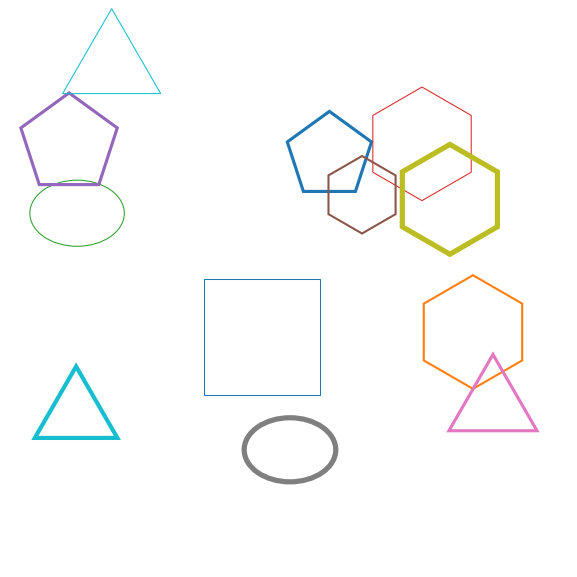[{"shape": "pentagon", "thickness": 1.5, "radius": 0.38, "center": [0.57, 0.73]}, {"shape": "square", "thickness": 0.5, "radius": 0.5, "center": [0.454, 0.415]}, {"shape": "hexagon", "thickness": 1, "radius": 0.49, "center": [0.819, 0.424]}, {"shape": "oval", "thickness": 0.5, "radius": 0.41, "center": [0.133, 0.63]}, {"shape": "hexagon", "thickness": 0.5, "radius": 0.49, "center": [0.731, 0.75]}, {"shape": "pentagon", "thickness": 1.5, "radius": 0.44, "center": [0.12, 0.75]}, {"shape": "hexagon", "thickness": 1, "radius": 0.34, "center": [0.627, 0.662]}, {"shape": "triangle", "thickness": 1.5, "radius": 0.44, "center": [0.854, 0.297]}, {"shape": "oval", "thickness": 2.5, "radius": 0.4, "center": [0.502, 0.22]}, {"shape": "hexagon", "thickness": 2.5, "radius": 0.48, "center": [0.779, 0.654]}, {"shape": "triangle", "thickness": 2, "radius": 0.41, "center": [0.132, 0.282]}, {"shape": "triangle", "thickness": 0.5, "radius": 0.49, "center": [0.193, 0.886]}]